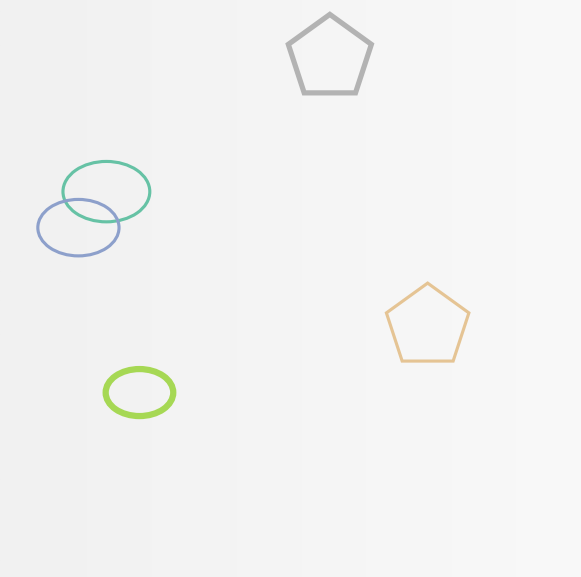[{"shape": "oval", "thickness": 1.5, "radius": 0.37, "center": [0.183, 0.667]}, {"shape": "oval", "thickness": 1.5, "radius": 0.35, "center": [0.135, 0.605]}, {"shape": "oval", "thickness": 3, "radius": 0.29, "center": [0.24, 0.319]}, {"shape": "pentagon", "thickness": 1.5, "radius": 0.37, "center": [0.736, 0.434]}, {"shape": "pentagon", "thickness": 2.5, "radius": 0.38, "center": [0.567, 0.899]}]